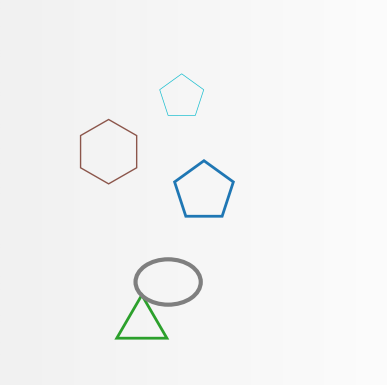[{"shape": "pentagon", "thickness": 2, "radius": 0.4, "center": [0.526, 0.503]}, {"shape": "triangle", "thickness": 2, "radius": 0.37, "center": [0.366, 0.159]}, {"shape": "hexagon", "thickness": 1, "radius": 0.42, "center": [0.28, 0.606]}, {"shape": "oval", "thickness": 3, "radius": 0.42, "center": [0.434, 0.268]}, {"shape": "pentagon", "thickness": 0.5, "radius": 0.3, "center": [0.469, 0.749]}]